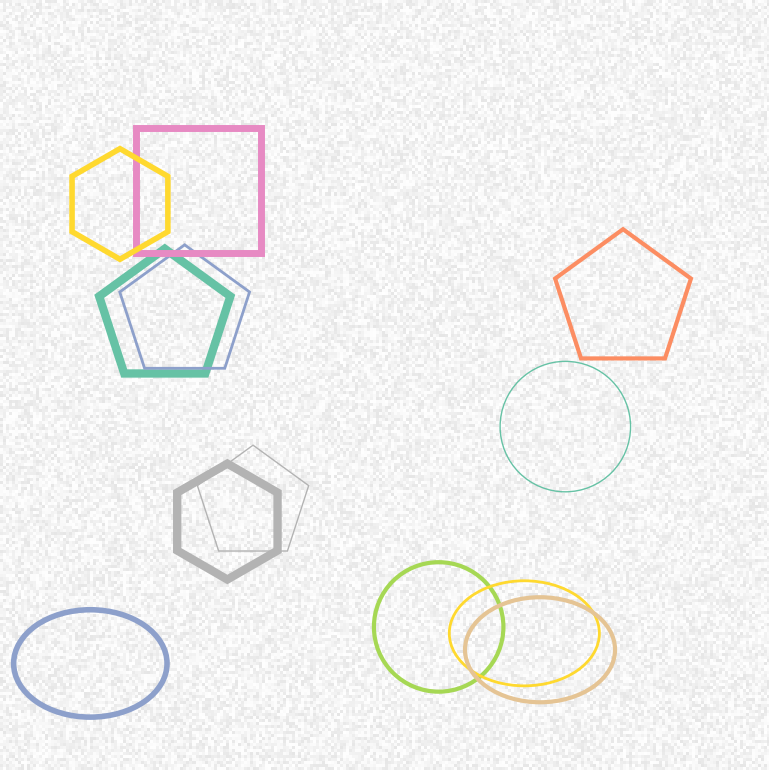[{"shape": "pentagon", "thickness": 3, "radius": 0.45, "center": [0.214, 0.587]}, {"shape": "circle", "thickness": 0.5, "radius": 0.42, "center": [0.734, 0.446]}, {"shape": "pentagon", "thickness": 1.5, "radius": 0.46, "center": [0.809, 0.61]}, {"shape": "pentagon", "thickness": 1, "radius": 0.44, "center": [0.24, 0.593]}, {"shape": "oval", "thickness": 2, "radius": 0.5, "center": [0.117, 0.138]}, {"shape": "square", "thickness": 2.5, "radius": 0.41, "center": [0.258, 0.753]}, {"shape": "circle", "thickness": 1.5, "radius": 0.42, "center": [0.57, 0.186]}, {"shape": "oval", "thickness": 1, "radius": 0.49, "center": [0.681, 0.178]}, {"shape": "hexagon", "thickness": 2, "radius": 0.36, "center": [0.156, 0.735]}, {"shape": "oval", "thickness": 1.5, "radius": 0.49, "center": [0.701, 0.156]}, {"shape": "pentagon", "thickness": 0.5, "radius": 0.38, "center": [0.329, 0.346]}, {"shape": "hexagon", "thickness": 3, "radius": 0.38, "center": [0.295, 0.323]}]